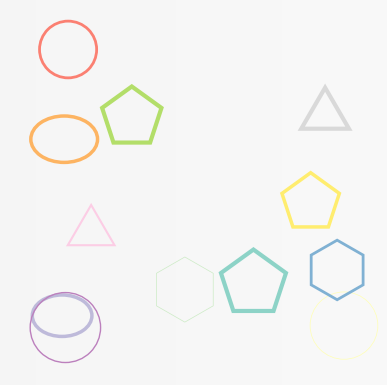[{"shape": "pentagon", "thickness": 3, "radius": 0.44, "center": [0.654, 0.264]}, {"shape": "circle", "thickness": 0.5, "radius": 0.44, "center": [0.888, 0.154]}, {"shape": "oval", "thickness": 2.5, "radius": 0.38, "center": [0.16, 0.18]}, {"shape": "circle", "thickness": 2, "radius": 0.37, "center": [0.176, 0.871]}, {"shape": "hexagon", "thickness": 2, "radius": 0.39, "center": [0.87, 0.299]}, {"shape": "oval", "thickness": 2.5, "radius": 0.43, "center": [0.166, 0.638]}, {"shape": "pentagon", "thickness": 3, "radius": 0.4, "center": [0.34, 0.695]}, {"shape": "triangle", "thickness": 1.5, "radius": 0.35, "center": [0.235, 0.398]}, {"shape": "triangle", "thickness": 3, "radius": 0.36, "center": [0.839, 0.701]}, {"shape": "circle", "thickness": 1, "radius": 0.45, "center": [0.169, 0.149]}, {"shape": "hexagon", "thickness": 0.5, "radius": 0.42, "center": [0.477, 0.248]}, {"shape": "pentagon", "thickness": 2.5, "radius": 0.39, "center": [0.802, 0.474]}]